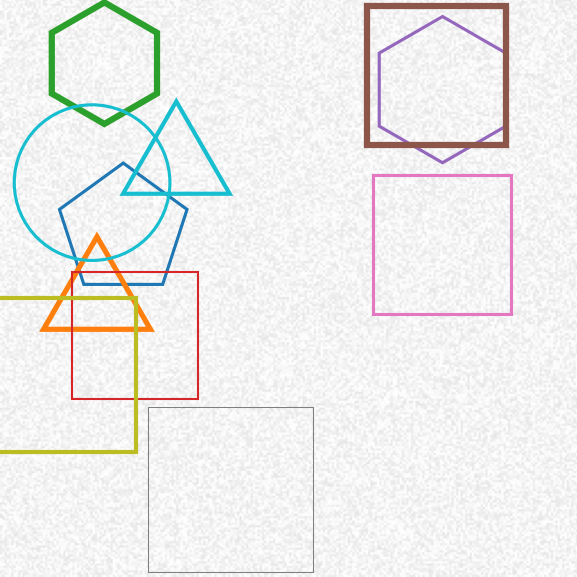[{"shape": "pentagon", "thickness": 1.5, "radius": 0.58, "center": [0.213, 0.601]}, {"shape": "triangle", "thickness": 2.5, "radius": 0.53, "center": [0.168, 0.482]}, {"shape": "hexagon", "thickness": 3, "radius": 0.53, "center": [0.181, 0.89]}, {"shape": "square", "thickness": 1, "radius": 0.55, "center": [0.234, 0.418]}, {"shape": "hexagon", "thickness": 1.5, "radius": 0.63, "center": [0.766, 0.844]}, {"shape": "square", "thickness": 3, "radius": 0.6, "center": [0.756, 0.869]}, {"shape": "square", "thickness": 1.5, "radius": 0.6, "center": [0.765, 0.575]}, {"shape": "square", "thickness": 0.5, "radius": 0.71, "center": [0.399, 0.151]}, {"shape": "square", "thickness": 2, "radius": 0.67, "center": [0.102, 0.35]}, {"shape": "circle", "thickness": 1.5, "radius": 0.67, "center": [0.159, 0.683]}, {"shape": "triangle", "thickness": 2, "radius": 0.53, "center": [0.305, 0.717]}]